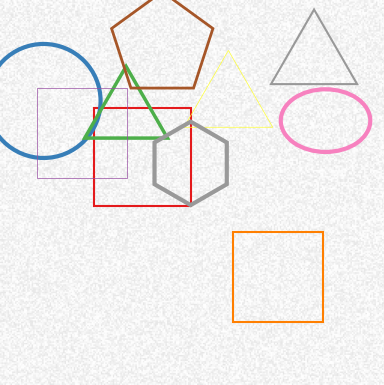[{"shape": "square", "thickness": 1.5, "radius": 0.63, "center": [0.37, 0.593]}, {"shape": "circle", "thickness": 3, "radius": 0.74, "center": [0.113, 0.738]}, {"shape": "triangle", "thickness": 2.5, "radius": 0.62, "center": [0.327, 0.703]}, {"shape": "square", "thickness": 0.5, "radius": 0.58, "center": [0.213, 0.654]}, {"shape": "square", "thickness": 1.5, "radius": 0.59, "center": [0.721, 0.28]}, {"shape": "triangle", "thickness": 0.5, "radius": 0.67, "center": [0.593, 0.736]}, {"shape": "pentagon", "thickness": 2, "radius": 0.69, "center": [0.421, 0.883]}, {"shape": "oval", "thickness": 3, "radius": 0.58, "center": [0.846, 0.687]}, {"shape": "triangle", "thickness": 1.5, "radius": 0.65, "center": [0.816, 0.846]}, {"shape": "hexagon", "thickness": 3, "radius": 0.54, "center": [0.495, 0.576]}]